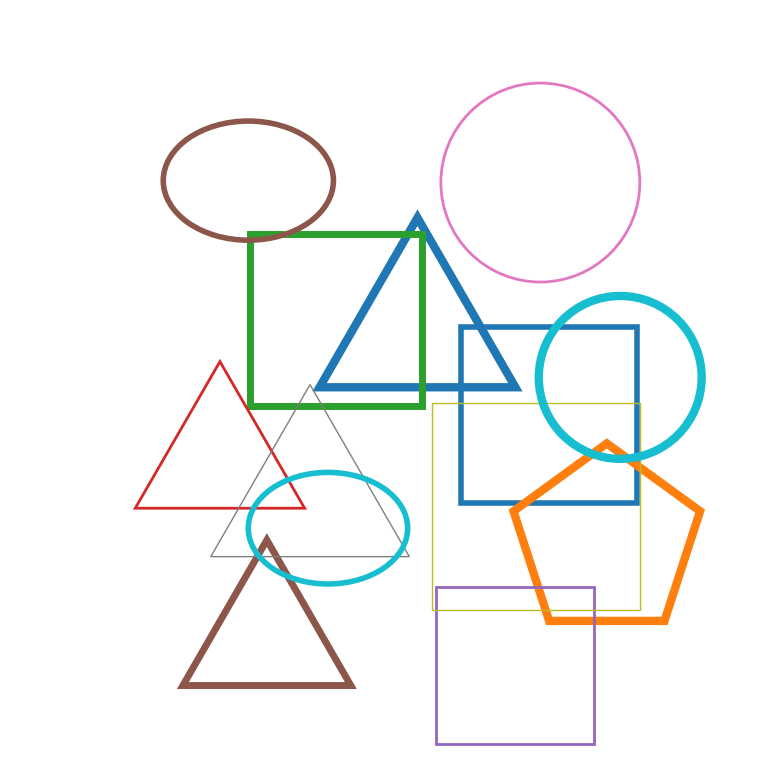[{"shape": "square", "thickness": 2, "radius": 0.57, "center": [0.713, 0.461]}, {"shape": "triangle", "thickness": 3, "radius": 0.73, "center": [0.542, 0.57]}, {"shape": "pentagon", "thickness": 3, "radius": 0.64, "center": [0.788, 0.297]}, {"shape": "square", "thickness": 2.5, "radius": 0.56, "center": [0.436, 0.584]}, {"shape": "triangle", "thickness": 1, "radius": 0.63, "center": [0.286, 0.403]}, {"shape": "square", "thickness": 1, "radius": 0.51, "center": [0.669, 0.136]}, {"shape": "triangle", "thickness": 2.5, "radius": 0.63, "center": [0.347, 0.173]}, {"shape": "oval", "thickness": 2, "radius": 0.55, "center": [0.323, 0.765]}, {"shape": "circle", "thickness": 1, "radius": 0.65, "center": [0.702, 0.763]}, {"shape": "triangle", "thickness": 0.5, "radius": 0.74, "center": [0.403, 0.352]}, {"shape": "square", "thickness": 0.5, "radius": 0.67, "center": [0.697, 0.342]}, {"shape": "oval", "thickness": 2, "radius": 0.52, "center": [0.426, 0.314]}, {"shape": "circle", "thickness": 3, "radius": 0.53, "center": [0.805, 0.51]}]